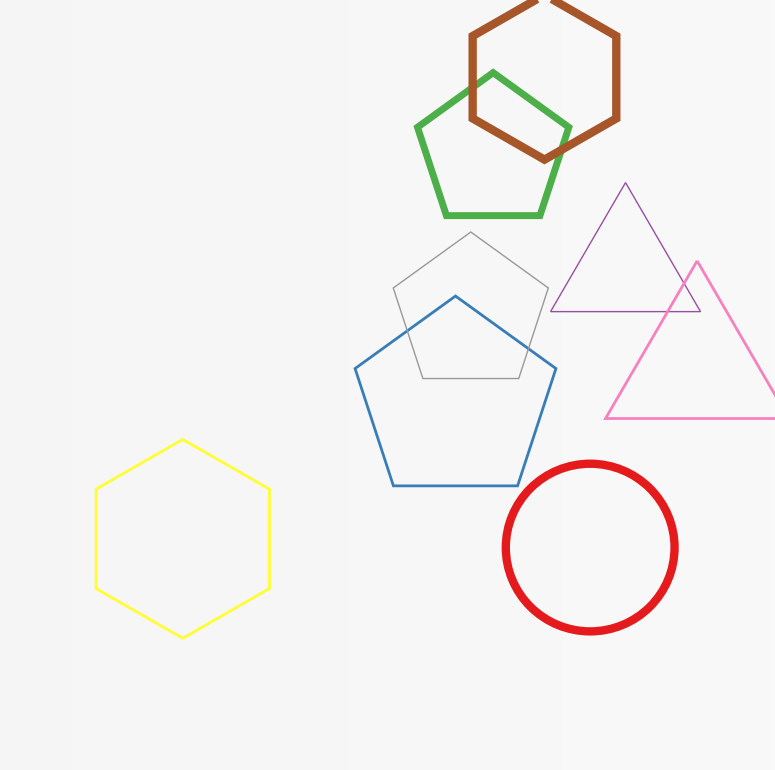[{"shape": "circle", "thickness": 3, "radius": 0.54, "center": [0.762, 0.289]}, {"shape": "pentagon", "thickness": 1, "radius": 0.68, "center": [0.588, 0.479]}, {"shape": "pentagon", "thickness": 2.5, "radius": 0.51, "center": [0.636, 0.803]}, {"shape": "triangle", "thickness": 0.5, "radius": 0.56, "center": [0.807, 0.651]}, {"shape": "hexagon", "thickness": 1, "radius": 0.65, "center": [0.236, 0.3]}, {"shape": "hexagon", "thickness": 3, "radius": 0.54, "center": [0.703, 0.9]}, {"shape": "triangle", "thickness": 1, "radius": 0.68, "center": [0.9, 0.525]}, {"shape": "pentagon", "thickness": 0.5, "radius": 0.53, "center": [0.607, 0.593]}]